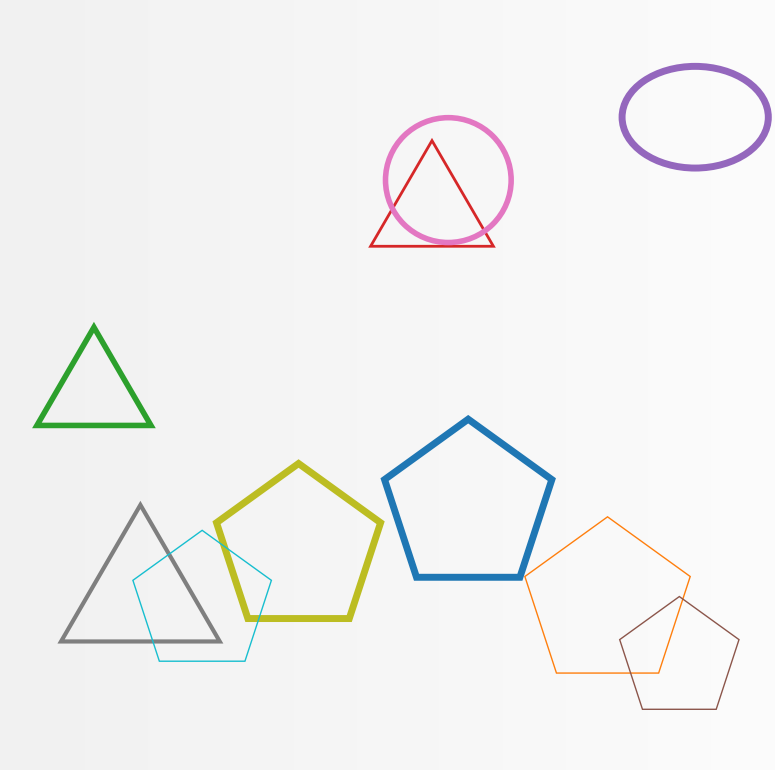[{"shape": "pentagon", "thickness": 2.5, "radius": 0.57, "center": [0.604, 0.342]}, {"shape": "pentagon", "thickness": 0.5, "radius": 0.56, "center": [0.784, 0.217]}, {"shape": "triangle", "thickness": 2, "radius": 0.42, "center": [0.121, 0.49]}, {"shape": "triangle", "thickness": 1, "radius": 0.46, "center": [0.557, 0.726]}, {"shape": "oval", "thickness": 2.5, "radius": 0.47, "center": [0.897, 0.848]}, {"shape": "pentagon", "thickness": 0.5, "radius": 0.4, "center": [0.877, 0.144]}, {"shape": "circle", "thickness": 2, "radius": 0.41, "center": [0.578, 0.766]}, {"shape": "triangle", "thickness": 1.5, "radius": 0.59, "center": [0.181, 0.226]}, {"shape": "pentagon", "thickness": 2.5, "radius": 0.56, "center": [0.385, 0.287]}, {"shape": "pentagon", "thickness": 0.5, "radius": 0.47, "center": [0.261, 0.217]}]